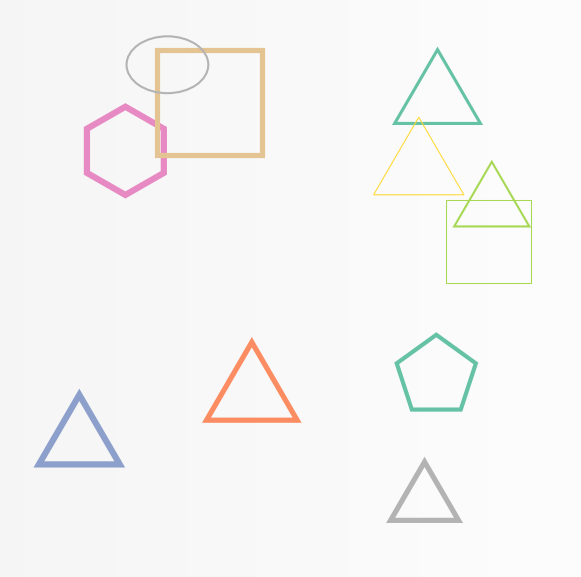[{"shape": "triangle", "thickness": 1.5, "radius": 0.43, "center": [0.753, 0.828]}, {"shape": "pentagon", "thickness": 2, "radius": 0.36, "center": [0.751, 0.348]}, {"shape": "triangle", "thickness": 2.5, "radius": 0.45, "center": [0.433, 0.317]}, {"shape": "triangle", "thickness": 3, "radius": 0.4, "center": [0.136, 0.235]}, {"shape": "hexagon", "thickness": 3, "radius": 0.38, "center": [0.216, 0.738]}, {"shape": "square", "thickness": 0.5, "radius": 0.36, "center": [0.84, 0.581]}, {"shape": "triangle", "thickness": 1, "radius": 0.37, "center": [0.846, 0.644]}, {"shape": "triangle", "thickness": 0.5, "radius": 0.45, "center": [0.72, 0.707]}, {"shape": "square", "thickness": 2.5, "radius": 0.45, "center": [0.361, 0.822]}, {"shape": "oval", "thickness": 1, "radius": 0.35, "center": [0.288, 0.887]}, {"shape": "triangle", "thickness": 2.5, "radius": 0.34, "center": [0.73, 0.132]}]